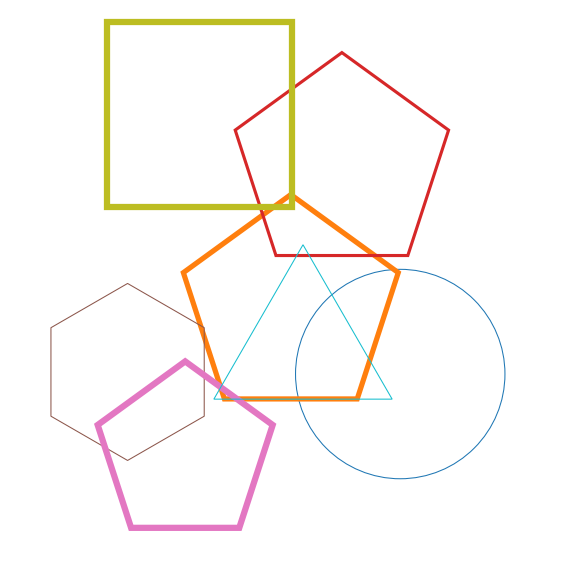[{"shape": "circle", "thickness": 0.5, "radius": 0.91, "center": [0.693, 0.351]}, {"shape": "pentagon", "thickness": 2.5, "radius": 0.98, "center": [0.504, 0.467]}, {"shape": "pentagon", "thickness": 1.5, "radius": 0.97, "center": [0.592, 0.714]}, {"shape": "hexagon", "thickness": 0.5, "radius": 0.77, "center": [0.221, 0.355]}, {"shape": "pentagon", "thickness": 3, "radius": 0.8, "center": [0.321, 0.214]}, {"shape": "square", "thickness": 3, "radius": 0.8, "center": [0.345, 0.801]}, {"shape": "triangle", "thickness": 0.5, "radius": 0.89, "center": [0.525, 0.397]}]